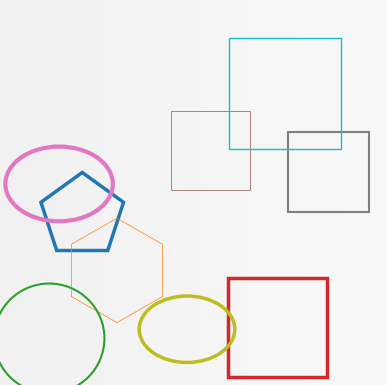[{"shape": "pentagon", "thickness": 2.5, "radius": 0.56, "center": [0.212, 0.44]}, {"shape": "hexagon", "thickness": 0.5, "radius": 0.68, "center": [0.302, 0.298]}, {"shape": "circle", "thickness": 1.5, "radius": 0.71, "center": [0.127, 0.121]}, {"shape": "square", "thickness": 2.5, "radius": 0.64, "center": [0.717, 0.15]}, {"shape": "square", "thickness": 0.5, "radius": 0.51, "center": [0.544, 0.61]}, {"shape": "oval", "thickness": 3, "radius": 0.69, "center": [0.152, 0.522]}, {"shape": "square", "thickness": 1.5, "radius": 0.52, "center": [0.848, 0.553]}, {"shape": "oval", "thickness": 2.5, "radius": 0.62, "center": [0.483, 0.145]}, {"shape": "square", "thickness": 1, "radius": 0.72, "center": [0.736, 0.758]}]